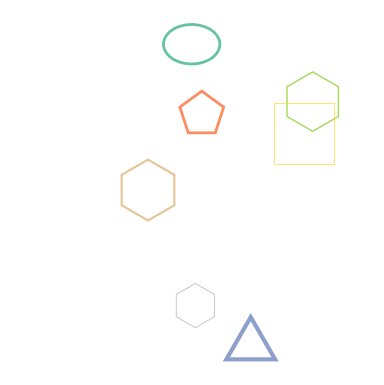[{"shape": "oval", "thickness": 2, "radius": 0.37, "center": [0.498, 0.885]}, {"shape": "pentagon", "thickness": 2, "radius": 0.3, "center": [0.524, 0.703]}, {"shape": "triangle", "thickness": 3, "radius": 0.37, "center": [0.651, 0.103]}, {"shape": "hexagon", "thickness": 1, "radius": 0.39, "center": [0.812, 0.736]}, {"shape": "square", "thickness": 0.5, "radius": 0.39, "center": [0.79, 0.653]}, {"shape": "hexagon", "thickness": 1.5, "radius": 0.4, "center": [0.384, 0.506]}, {"shape": "hexagon", "thickness": 0.5, "radius": 0.29, "center": [0.508, 0.206]}]